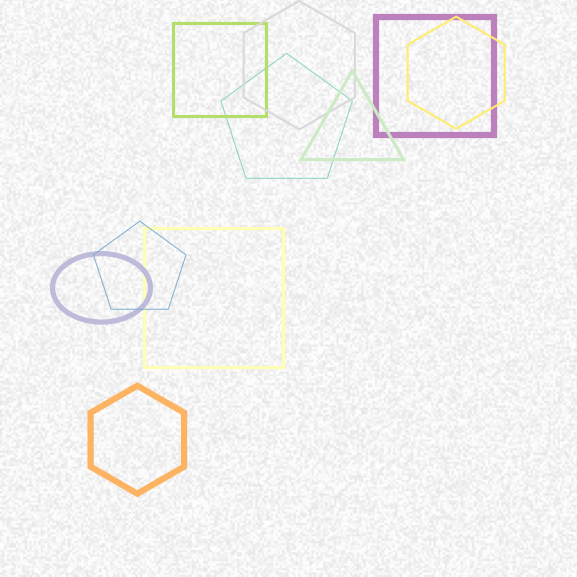[{"shape": "pentagon", "thickness": 0.5, "radius": 0.6, "center": [0.496, 0.787]}, {"shape": "square", "thickness": 1.5, "radius": 0.6, "center": [0.37, 0.484]}, {"shape": "oval", "thickness": 2.5, "radius": 0.42, "center": [0.176, 0.501]}, {"shape": "pentagon", "thickness": 0.5, "radius": 0.42, "center": [0.242, 0.532]}, {"shape": "hexagon", "thickness": 3, "radius": 0.47, "center": [0.238, 0.238]}, {"shape": "square", "thickness": 1.5, "radius": 0.4, "center": [0.381, 0.879]}, {"shape": "hexagon", "thickness": 1, "radius": 0.56, "center": [0.518, 0.886]}, {"shape": "square", "thickness": 3, "radius": 0.51, "center": [0.754, 0.867]}, {"shape": "triangle", "thickness": 1.5, "radius": 0.51, "center": [0.61, 0.774]}, {"shape": "hexagon", "thickness": 1, "radius": 0.49, "center": [0.79, 0.873]}]